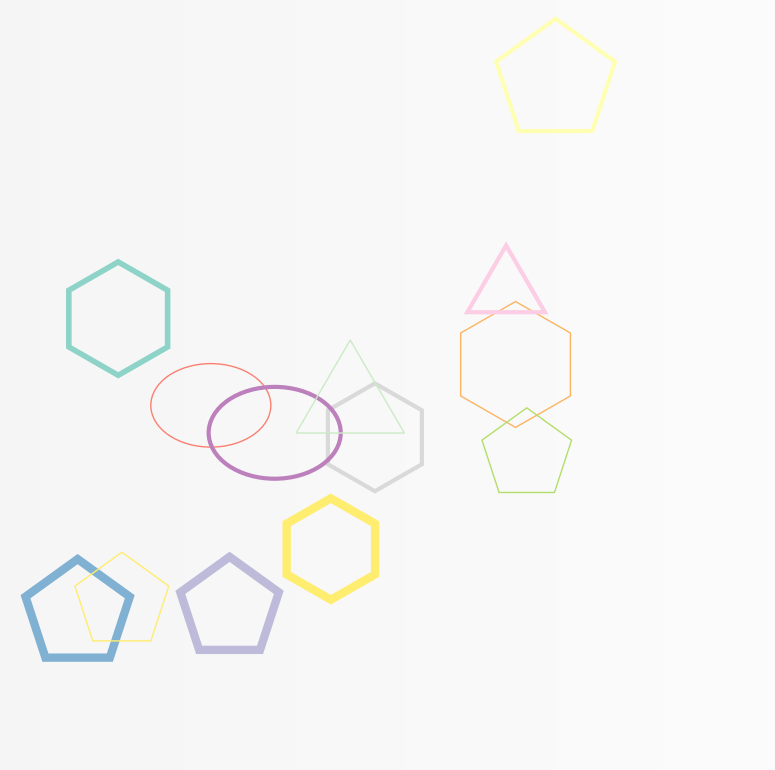[{"shape": "hexagon", "thickness": 2, "radius": 0.37, "center": [0.153, 0.586]}, {"shape": "pentagon", "thickness": 1.5, "radius": 0.4, "center": [0.717, 0.895]}, {"shape": "pentagon", "thickness": 3, "radius": 0.33, "center": [0.296, 0.21]}, {"shape": "oval", "thickness": 0.5, "radius": 0.39, "center": [0.272, 0.474]}, {"shape": "pentagon", "thickness": 3, "radius": 0.35, "center": [0.1, 0.203]}, {"shape": "hexagon", "thickness": 0.5, "radius": 0.41, "center": [0.665, 0.527]}, {"shape": "pentagon", "thickness": 0.5, "radius": 0.3, "center": [0.68, 0.41]}, {"shape": "triangle", "thickness": 1.5, "radius": 0.29, "center": [0.653, 0.623]}, {"shape": "hexagon", "thickness": 1.5, "radius": 0.35, "center": [0.484, 0.432]}, {"shape": "oval", "thickness": 1.5, "radius": 0.43, "center": [0.354, 0.438]}, {"shape": "triangle", "thickness": 0.5, "radius": 0.4, "center": [0.452, 0.478]}, {"shape": "hexagon", "thickness": 3, "radius": 0.33, "center": [0.427, 0.287]}, {"shape": "pentagon", "thickness": 0.5, "radius": 0.32, "center": [0.157, 0.219]}]